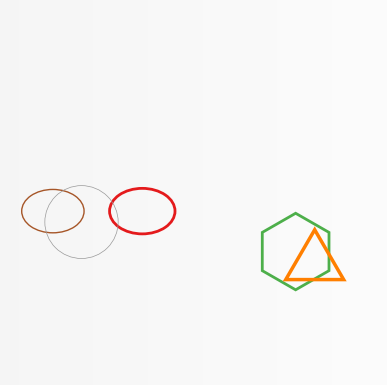[{"shape": "oval", "thickness": 2, "radius": 0.42, "center": [0.367, 0.452]}, {"shape": "hexagon", "thickness": 2, "radius": 0.5, "center": [0.763, 0.347]}, {"shape": "triangle", "thickness": 2.5, "radius": 0.43, "center": [0.812, 0.317]}, {"shape": "oval", "thickness": 1, "radius": 0.4, "center": [0.136, 0.452]}, {"shape": "circle", "thickness": 0.5, "radius": 0.47, "center": [0.21, 0.423]}]